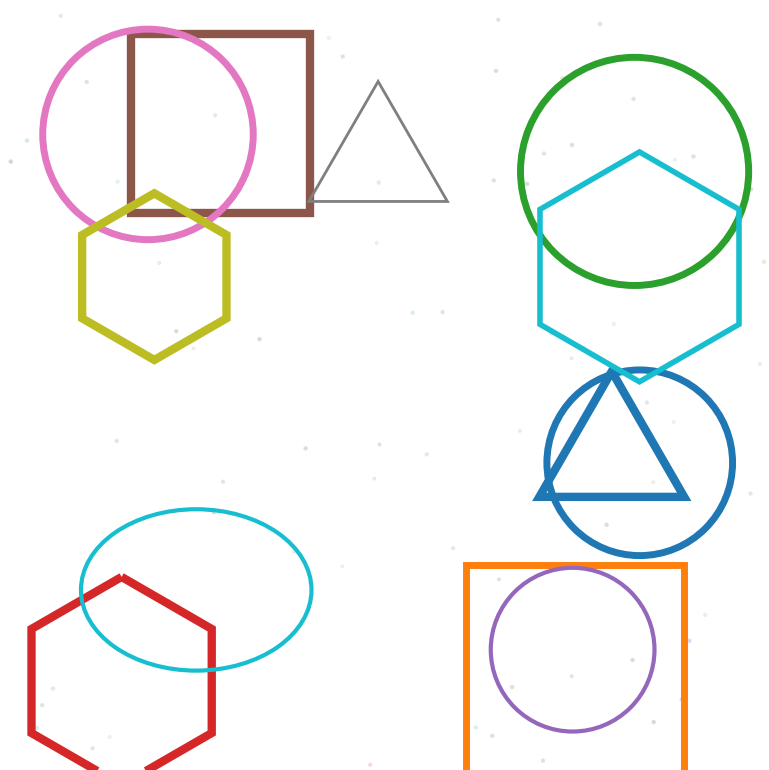[{"shape": "circle", "thickness": 2.5, "radius": 0.6, "center": [0.831, 0.399]}, {"shape": "triangle", "thickness": 3, "radius": 0.54, "center": [0.794, 0.409]}, {"shape": "square", "thickness": 2.5, "radius": 0.71, "center": [0.747, 0.124]}, {"shape": "circle", "thickness": 2.5, "radius": 0.74, "center": [0.824, 0.777]}, {"shape": "hexagon", "thickness": 3, "radius": 0.68, "center": [0.158, 0.116]}, {"shape": "circle", "thickness": 1.5, "radius": 0.53, "center": [0.744, 0.156]}, {"shape": "square", "thickness": 3, "radius": 0.58, "center": [0.286, 0.839]}, {"shape": "circle", "thickness": 2.5, "radius": 0.68, "center": [0.192, 0.825]}, {"shape": "triangle", "thickness": 1, "radius": 0.52, "center": [0.491, 0.79]}, {"shape": "hexagon", "thickness": 3, "radius": 0.54, "center": [0.2, 0.641]}, {"shape": "hexagon", "thickness": 2, "radius": 0.75, "center": [0.831, 0.653]}, {"shape": "oval", "thickness": 1.5, "radius": 0.75, "center": [0.255, 0.234]}]